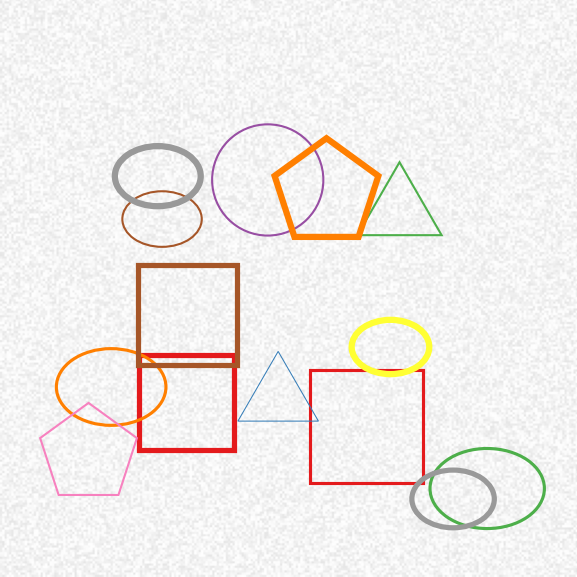[{"shape": "square", "thickness": 1.5, "radius": 0.49, "center": [0.635, 0.261]}, {"shape": "square", "thickness": 2.5, "radius": 0.41, "center": [0.322, 0.302]}, {"shape": "triangle", "thickness": 0.5, "radius": 0.4, "center": [0.482, 0.31]}, {"shape": "oval", "thickness": 1.5, "radius": 0.5, "center": [0.844, 0.153]}, {"shape": "triangle", "thickness": 1, "radius": 0.42, "center": [0.692, 0.634]}, {"shape": "circle", "thickness": 1, "radius": 0.48, "center": [0.464, 0.688]}, {"shape": "pentagon", "thickness": 3, "radius": 0.47, "center": [0.565, 0.665]}, {"shape": "oval", "thickness": 1.5, "radius": 0.47, "center": [0.192, 0.329]}, {"shape": "oval", "thickness": 3, "radius": 0.34, "center": [0.676, 0.398]}, {"shape": "square", "thickness": 2.5, "radius": 0.43, "center": [0.325, 0.454]}, {"shape": "oval", "thickness": 1, "radius": 0.34, "center": [0.281, 0.62]}, {"shape": "pentagon", "thickness": 1, "radius": 0.44, "center": [0.153, 0.213]}, {"shape": "oval", "thickness": 2.5, "radius": 0.36, "center": [0.785, 0.135]}, {"shape": "oval", "thickness": 3, "radius": 0.37, "center": [0.273, 0.694]}]